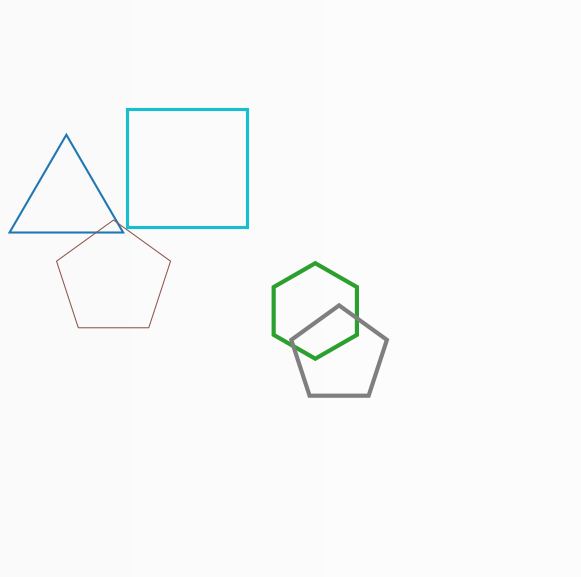[{"shape": "triangle", "thickness": 1, "radius": 0.56, "center": [0.114, 0.653]}, {"shape": "hexagon", "thickness": 2, "radius": 0.41, "center": [0.542, 0.461]}, {"shape": "pentagon", "thickness": 0.5, "radius": 0.52, "center": [0.195, 0.515]}, {"shape": "pentagon", "thickness": 2, "radius": 0.43, "center": [0.583, 0.384]}, {"shape": "square", "thickness": 1.5, "radius": 0.51, "center": [0.322, 0.708]}]